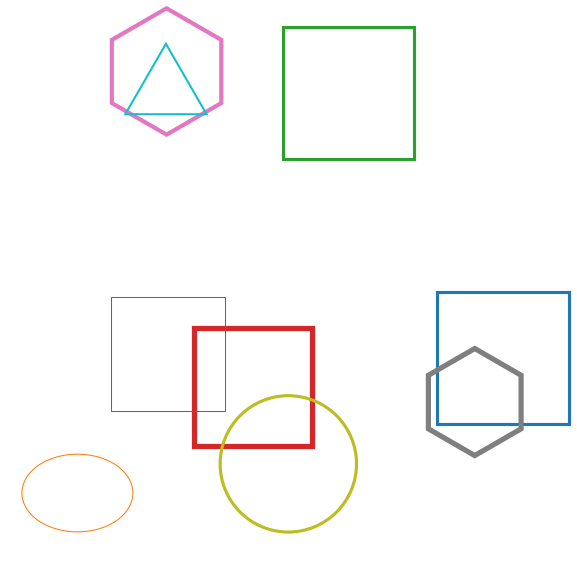[{"shape": "square", "thickness": 1.5, "radius": 0.57, "center": [0.871, 0.379]}, {"shape": "oval", "thickness": 0.5, "radius": 0.48, "center": [0.134, 0.145]}, {"shape": "square", "thickness": 1.5, "radius": 0.57, "center": [0.603, 0.838]}, {"shape": "square", "thickness": 2.5, "radius": 0.51, "center": [0.438, 0.329]}, {"shape": "square", "thickness": 0.5, "radius": 0.5, "center": [0.291, 0.386]}, {"shape": "hexagon", "thickness": 2, "radius": 0.55, "center": [0.288, 0.875]}, {"shape": "hexagon", "thickness": 2.5, "radius": 0.46, "center": [0.822, 0.303]}, {"shape": "circle", "thickness": 1.5, "radius": 0.59, "center": [0.499, 0.196]}, {"shape": "triangle", "thickness": 1, "radius": 0.41, "center": [0.287, 0.842]}]